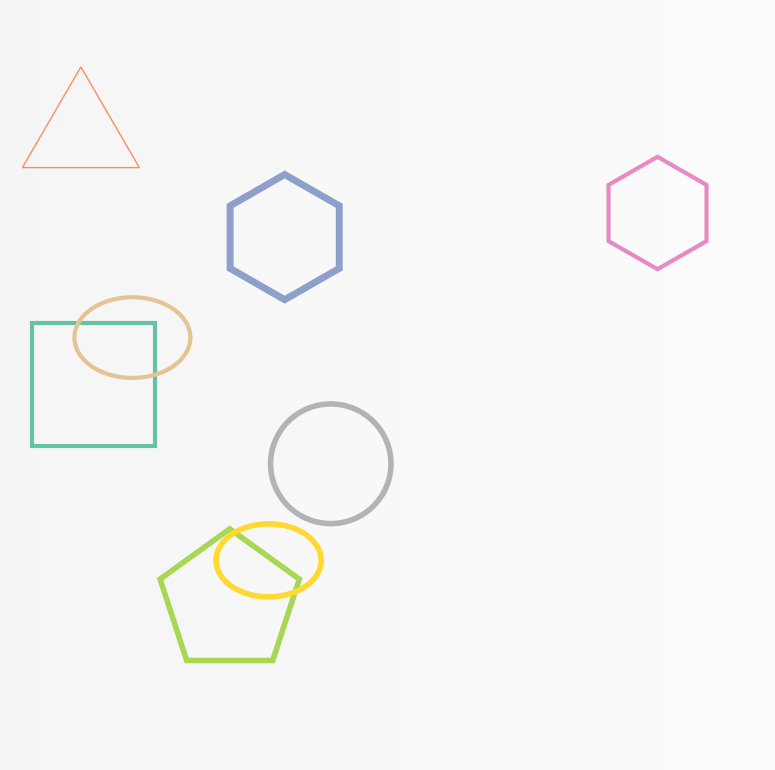[{"shape": "square", "thickness": 1.5, "radius": 0.4, "center": [0.121, 0.501]}, {"shape": "triangle", "thickness": 0.5, "radius": 0.44, "center": [0.104, 0.826]}, {"shape": "hexagon", "thickness": 2.5, "radius": 0.41, "center": [0.367, 0.692]}, {"shape": "hexagon", "thickness": 1.5, "radius": 0.36, "center": [0.848, 0.723]}, {"shape": "pentagon", "thickness": 2, "radius": 0.47, "center": [0.296, 0.219]}, {"shape": "oval", "thickness": 2, "radius": 0.34, "center": [0.347, 0.272]}, {"shape": "oval", "thickness": 1.5, "radius": 0.37, "center": [0.171, 0.562]}, {"shape": "circle", "thickness": 2, "radius": 0.39, "center": [0.427, 0.398]}]